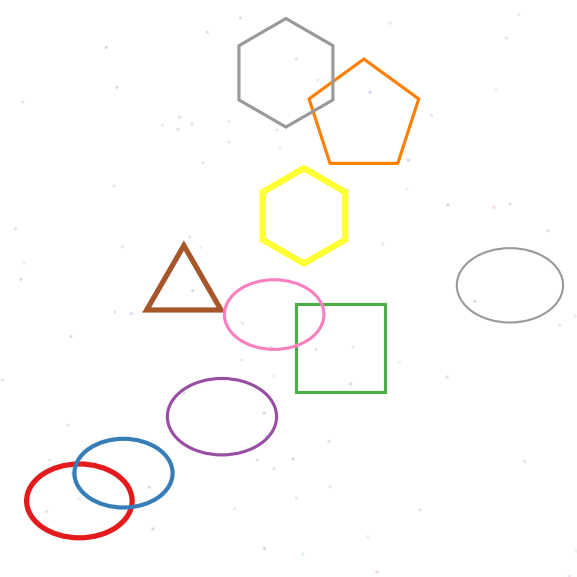[{"shape": "oval", "thickness": 2.5, "radius": 0.46, "center": [0.137, 0.132]}, {"shape": "oval", "thickness": 2, "radius": 0.43, "center": [0.214, 0.18]}, {"shape": "square", "thickness": 1.5, "radius": 0.38, "center": [0.589, 0.396]}, {"shape": "oval", "thickness": 1.5, "radius": 0.47, "center": [0.384, 0.278]}, {"shape": "pentagon", "thickness": 1.5, "radius": 0.5, "center": [0.63, 0.797]}, {"shape": "hexagon", "thickness": 3, "radius": 0.41, "center": [0.526, 0.625]}, {"shape": "triangle", "thickness": 2.5, "radius": 0.37, "center": [0.318, 0.5]}, {"shape": "oval", "thickness": 1.5, "radius": 0.43, "center": [0.475, 0.454]}, {"shape": "hexagon", "thickness": 1.5, "radius": 0.47, "center": [0.495, 0.873]}, {"shape": "oval", "thickness": 1, "radius": 0.46, "center": [0.883, 0.505]}]